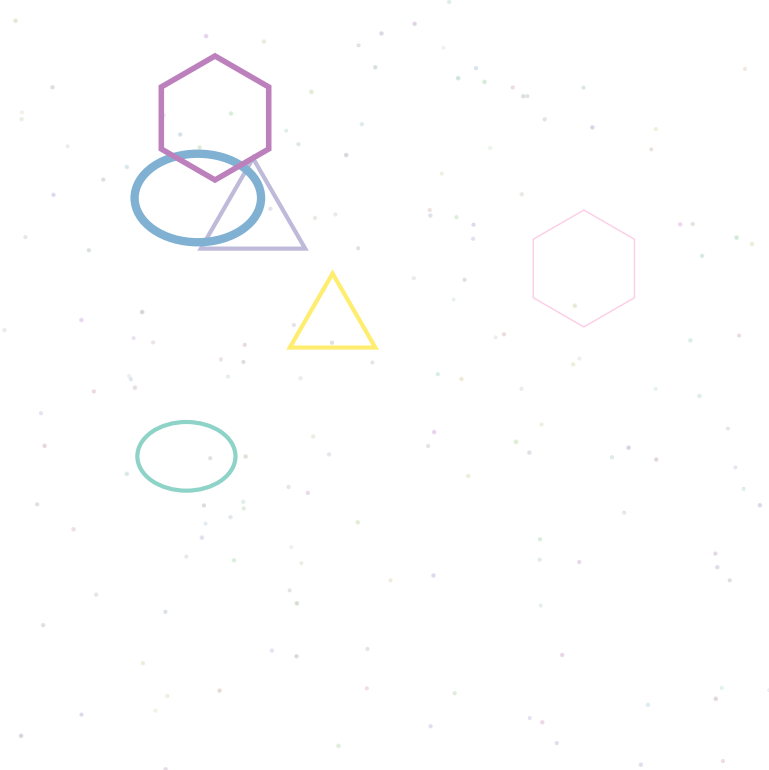[{"shape": "oval", "thickness": 1.5, "radius": 0.32, "center": [0.242, 0.407]}, {"shape": "triangle", "thickness": 1.5, "radius": 0.39, "center": [0.329, 0.716]}, {"shape": "oval", "thickness": 3, "radius": 0.41, "center": [0.257, 0.743]}, {"shape": "hexagon", "thickness": 0.5, "radius": 0.38, "center": [0.758, 0.651]}, {"shape": "hexagon", "thickness": 2, "radius": 0.4, "center": [0.279, 0.847]}, {"shape": "triangle", "thickness": 1.5, "radius": 0.32, "center": [0.432, 0.581]}]